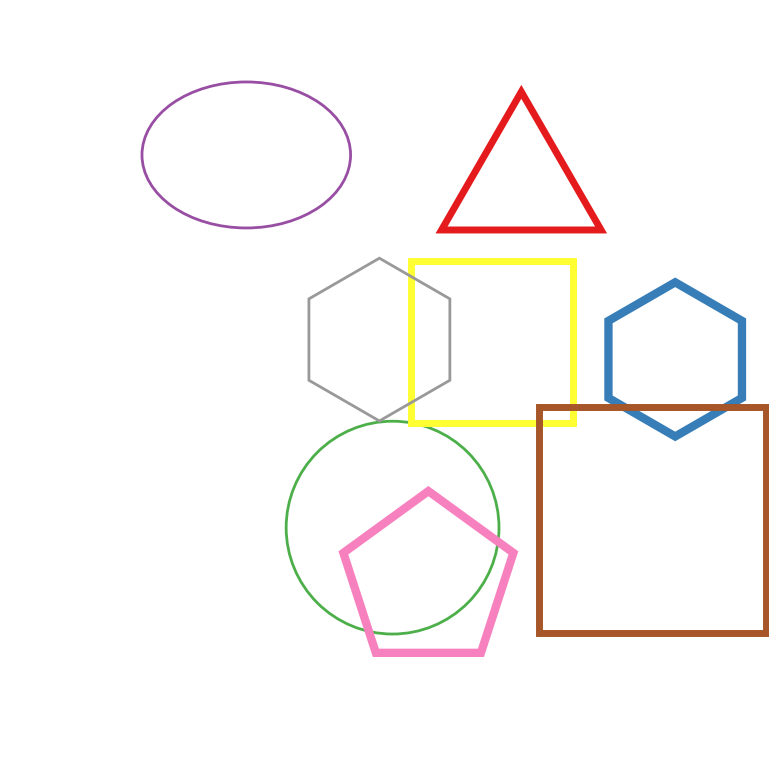[{"shape": "triangle", "thickness": 2.5, "radius": 0.6, "center": [0.677, 0.761]}, {"shape": "hexagon", "thickness": 3, "radius": 0.5, "center": [0.877, 0.533]}, {"shape": "circle", "thickness": 1, "radius": 0.69, "center": [0.51, 0.315]}, {"shape": "oval", "thickness": 1, "radius": 0.68, "center": [0.32, 0.799]}, {"shape": "square", "thickness": 2.5, "radius": 0.53, "center": [0.639, 0.556]}, {"shape": "square", "thickness": 2.5, "radius": 0.74, "center": [0.847, 0.324]}, {"shape": "pentagon", "thickness": 3, "radius": 0.58, "center": [0.556, 0.246]}, {"shape": "hexagon", "thickness": 1, "radius": 0.53, "center": [0.493, 0.559]}]